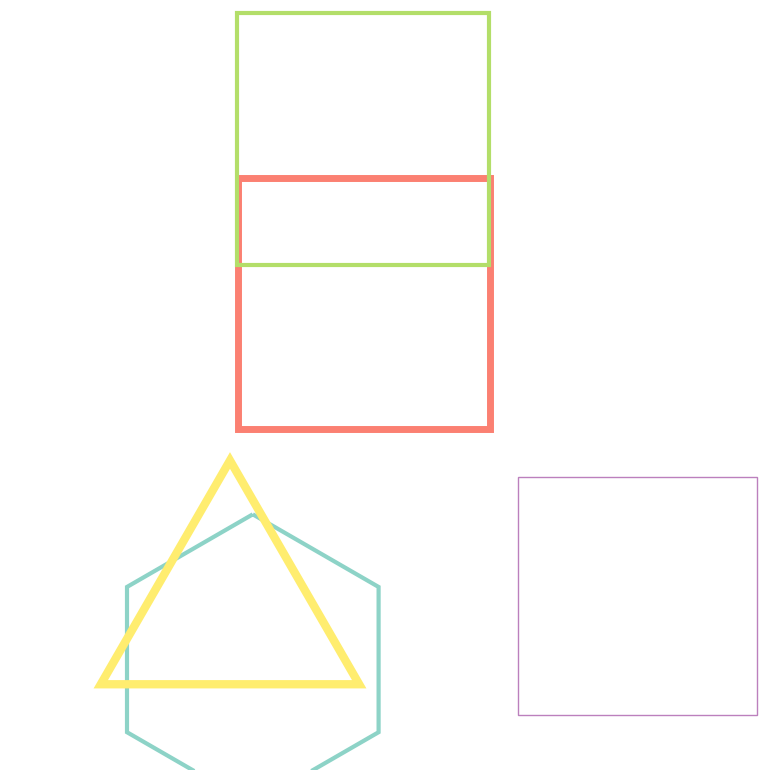[{"shape": "hexagon", "thickness": 1.5, "radius": 0.94, "center": [0.328, 0.143]}, {"shape": "square", "thickness": 2.5, "radius": 0.82, "center": [0.472, 0.606]}, {"shape": "square", "thickness": 1.5, "radius": 0.82, "center": [0.472, 0.82]}, {"shape": "square", "thickness": 0.5, "radius": 0.77, "center": [0.828, 0.226]}, {"shape": "triangle", "thickness": 3, "radius": 0.97, "center": [0.299, 0.208]}]